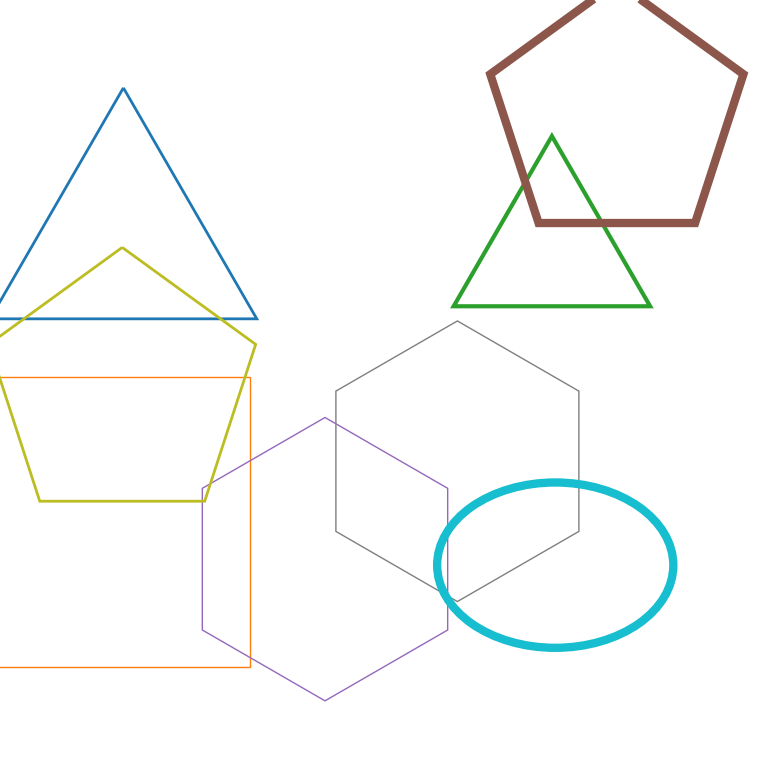[{"shape": "triangle", "thickness": 1, "radius": 1.0, "center": [0.16, 0.686]}, {"shape": "square", "thickness": 0.5, "radius": 0.94, "center": [0.136, 0.323]}, {"shape": "triangle", "thickness": 1.5, "radius": 0.74, "center": [0.717, 0.676]}, {"shape": "hexagon", "thickness": 0.5, "radius": 0.92, "center": [0.422, 0.274]}, {"shape": "pentagon", "thickness": 3, "radius": 0.86, "center": [0.801, 0.85]}, {"shape": "hexagon", "thickness": 0.5, "radius": 0.91, "center": [0.594, 0.401]}, {"shape": "pentagon", "thickness": 1, "radius": 0.91, "center": [0.159, 0.496]}, {"shape": "oval", "thickness": 3, "radius": 0.77, "center": [0.721, 0.266]}]